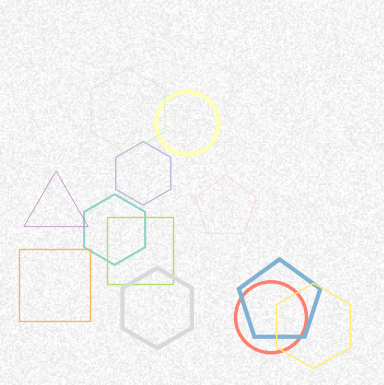[{"shape": "hexagon", "thickness": 1.5, "radius": 0.46, "center": [0.298, 0.404]}, {"shape": "circle", "thickness": 3, "radius": 0.41, "center": [0.486, 0.68]}, {"shape": "hexagon", "thickness": 1, "radius": 0.41, "center": [0.372, 0.55]}, {"shape": "circle", "thickness": 2.5, "radius": 0.46, "center": [0.704, 0.176]}, {"shape": "pentagon", "thickness": 3, "radius": 0.56, "center": [0.726, 0.215]}, {"shape": "square", "thickness": 1, "radius": 0.46, "center": [0.141, 0.259]}, {"shape": "square", "thickness": 1, "radius": 0.43, "center": [0.363, 0.35]}, {"shape": "pentagon", "thickness": 0.5, "radius": 0.42, "center": [0.586, 0.462]}, {"shape": "hexagon", "thickness": 3, "radius": 0.52, "center": [0.408, 0.2]}, {"shape": "triangle", "thickness": 0.5, "radius": 0.48, "center": [0.146, 0.459]}, {"shape": "hexagon", "thickness": 0.5, "radius": 0.55, "center": [0.332, 0.713]}, {"shape": "hexagon", "thickness": 1, "radius": 0.55, "center": [0.814, 0.153]}]